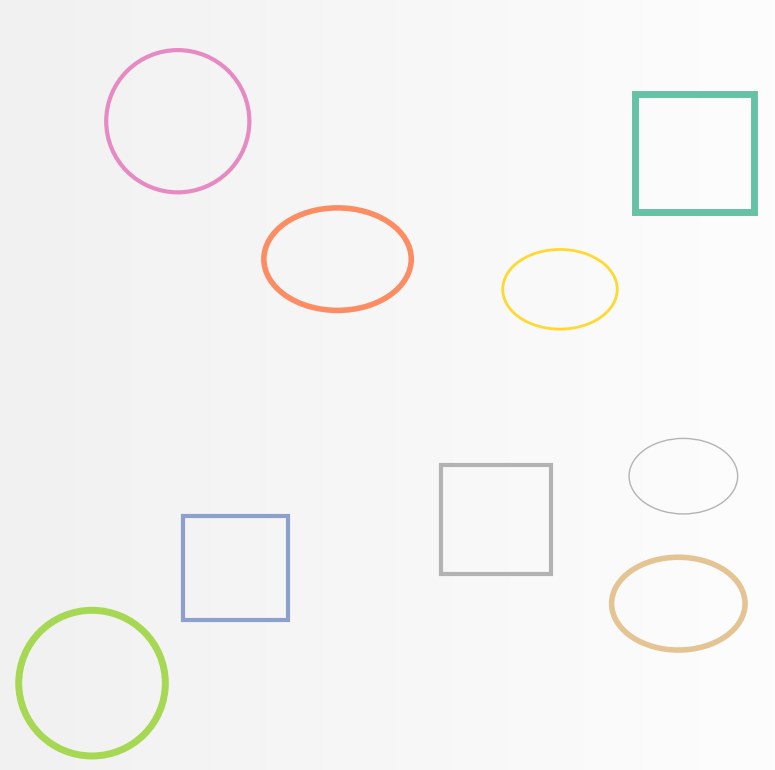[{"shape": "square", "thickness": 2.5, "radius": 0.38, "center": [0.896, 0.802]}, {"shape": "oval", "thickness": 2, "radius": 0.48, "center": [0.436, 0.663]}, {"shape": "square", "thickness": 1.5, "radius": 0.34, "center": [0.304, 0.262]}, {"shape": "circle", "thickness": 1.5, "radius": 0.46, "center": [0.229, 0.843]}, {"shape": "circle", "thickness": 2.5, "radius": 0.47, "center": [0.119, 0.113]}, {"shape": "oval", "thickness": 1, "radius": 0.37, "center": [0.723, 0.624]}, {"shape": "oval", "thickness": 2, "radius": 0.43, "center": [0.875, 0.216]}, {"shape": "oval", "thickness": 0.5, "radius": 0.35, "center": [0.882, 0.382]}, {"shape": "square", "thickness": 1.5, "radius": 0.36, "center": [0.64, 0.325]}]